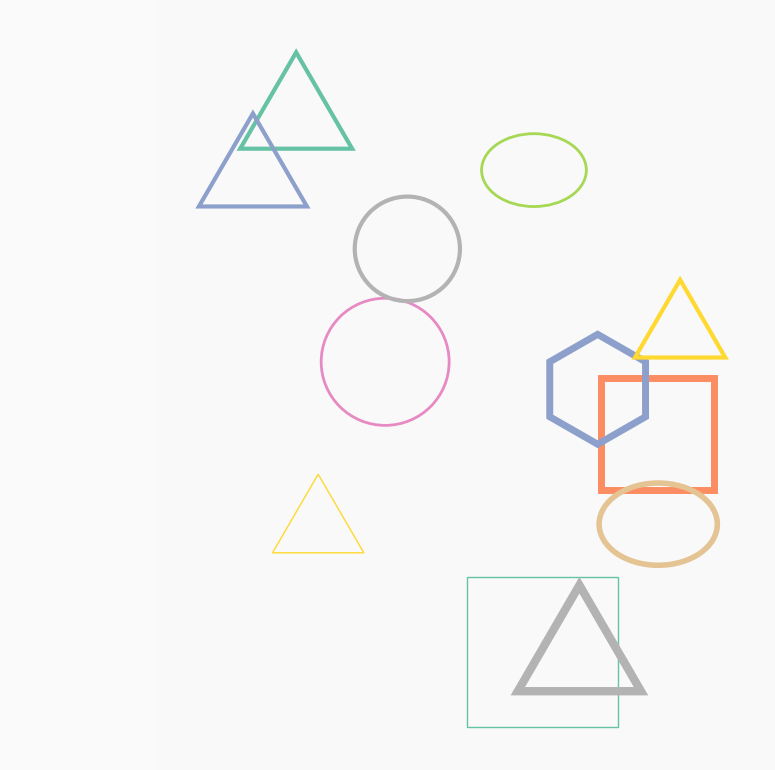[{"shape": "square", "thickness": 0.5, "radius": 0.49, "center": [0.7, 0.153]}, {"shape": "triangle", "thickness": 1.5, "radius": 0.42, "center": [0.382, 0.849]}, {"shape": "square", "thickness": 2.5, "radius": 0.37, "center": [0.849, 0.436]}, {"shape": "hexagon", "thickness": 2.5, "radius": 0.36, "center": [0.771, 0.494]}, {"shape": "triangle", "thickness": 1.5, "radius": 0.4, "center": [0.326, 0.772]}, {"shape": "circle", "thickness": 1, "radius": 0.41, "center": [0.497, 0.53]}, {"shape": "oval", "thickness": 1, "radius": 0.34, "center": [0.689, 0.779]}, {"shape": "triangle", "thickness": 1.5, "radius": 0.34, "center": [0.878, 0.569]}, {"shape": "triangle", "thickness": 0.5, "radius": 0.34, "center": [0.411, 0.316]}, {"shape": "oval", "thickness": 2, "radius": 0.38, "center": [0.849, 0.319]}, {"shape": "triangle", "thickness": 3, "radius": 0.46, "center": [0.748, 0.148]}, {"shape": "circle", "thickness": 1.5, "radius": 0.34, "center": [0.526, 0.677]}]